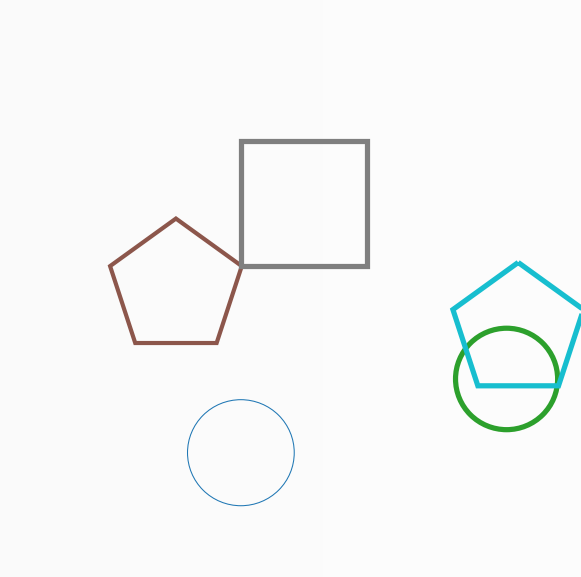[{"shape": "circle", "thickness": 0.5, "radius": 0.46, "center": [0.414, 0.215]}, {"shape": "circle", "thickness": 2.5, "radius": 0.44, "center": [0.872, 0.343]}, {"shape": "pentagon", "thickness": 2, "radius": 0.6, "center": [0.303, 0.502]}, {"shape": "square", "thickness": 2.5, "radius": 0.54, "center": [0.523, 0.647]}, {"shape": "pentagon", "thickness": 2.5, "radius": 0.59, "center": [0.892, 0.427]}]